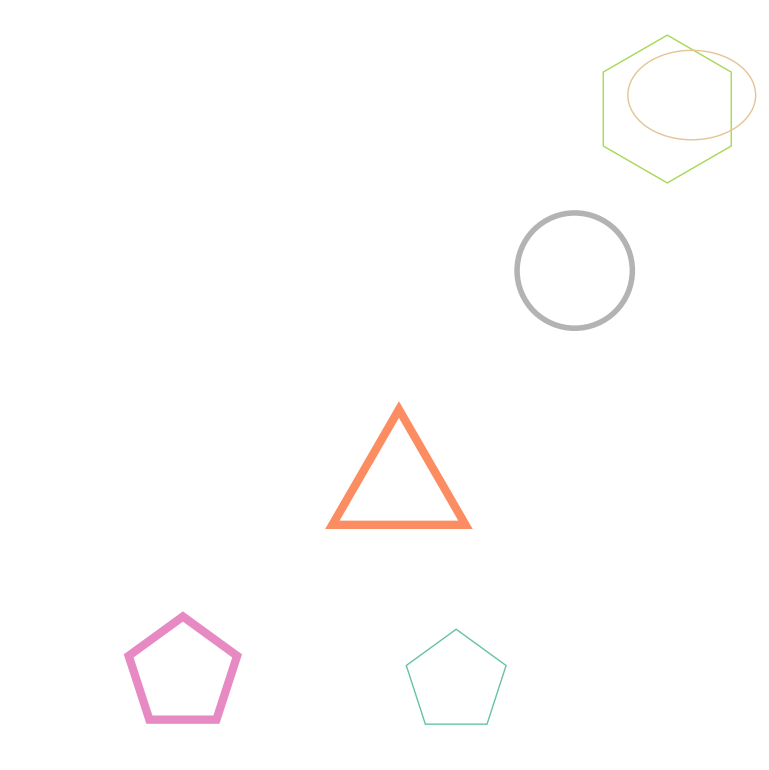[{"shape": "pentagon", "thickness": 0.5, "radius": 0.34, "center": [0.592, 0.115]}, {"shape": "triangle", "thickness": 3, "radius": 0.5, "center": [0.518, 0.368]}, {"shape": "pentagon", "thickness": 3, "radius": 0.37, "center": [0.238, 0.125]}, {"shape": "hexagon", "thickness": 0.5, "radius": 0.48, "center": [0.867, 0.858]}, {"shape": "oval", "thickness": 0.5, "radius": 0.41, "center": [0.898, 0.877]}, {"shape": "circle", "thickness": 2, "radius": 0.37, "center": [0.746, 0.649]}]